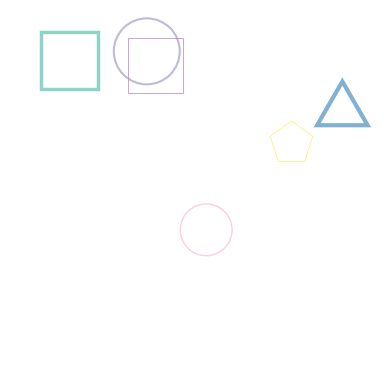[{"shape": "square", "thickness": 2.5, "radius": 0.37, "center": [0.18, 0.843]}, {"shape": "circle", "thickness": 1.5, "radius": 0.43, "center": [0.381, 0.867]}, {"shape": "triangle", "thickness": 3, "radius": 0.38, "center": [0.889, 0.713]}, {"shape": "circle", "thickness": 1, "radius": 0.34, "center": [0.536, 0.403]}, {"shape": "square", "thickness": 0.5, "radius": 0.36, "center": [0.404, 0.83]}, {"shape": "pentagon", "thickness": 0.5, "radius": 0.29, "center": [0.757, 0.628]}]